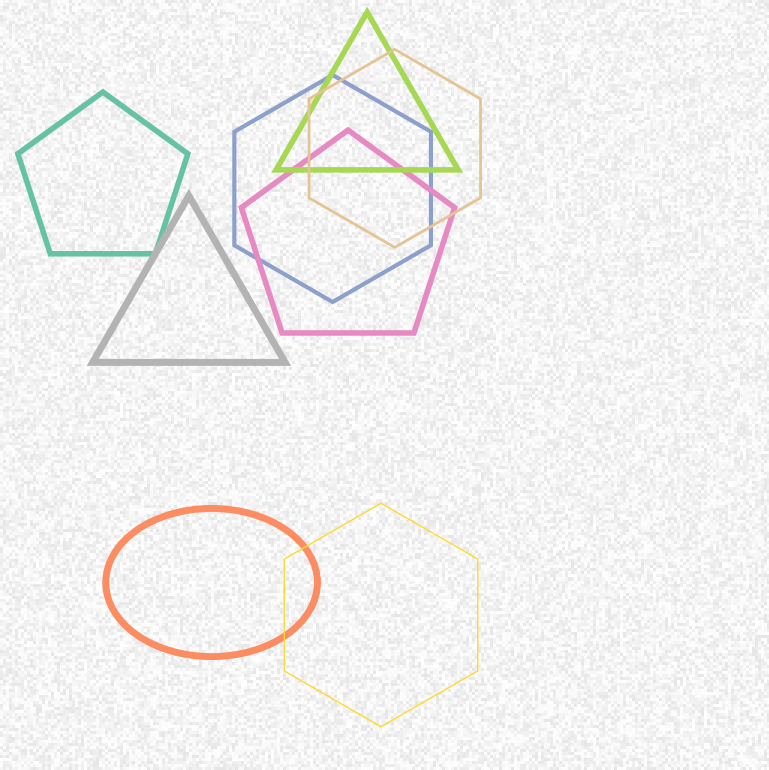[{"shape": "pentagon", "thickness": 2, "radius": 0.58, "center": [0.134, 0.764]}, {"shape": "oval", "thickness": 2.5, "radius": 0.69, "center": [0.275, 0.243]}, {"shape": "hexagon", "thickness": 1.5, "radius": 0.74, "center": [0.432, 0.755]}, {"shape": "pentagon", "thickness": 2, "radius": 0.73, "center": [0.452, 0.685]}, {"shape": "triangle", "thickness": 2, "radius": 0.68, "center": [0.477, 0.848]}, {"shape": "hexagon", "thickness": 0.5, "radius": 0.73, "center": [0.495, 0.201]}, {"shape": "hexagon", "thickness": 1, "radius": 0.64, "center": [0.513, 0.807]}, {"shape": "triangle", "thickness": 2.5, "radius": 0.72, "center": [0.245, 0.602]}]